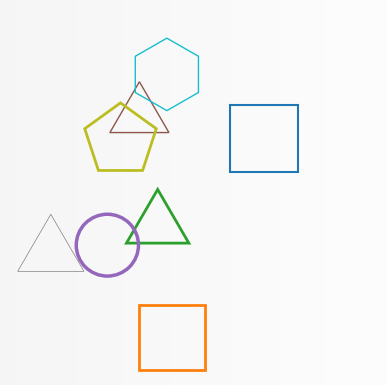[{"shape": "square", "thickness": 1.5, "radius": 0.44, "center": [0.681, 0.64]}, {"shape": "square", "thickness": 2, "radius": 0.42, "center": [0.444, 0.123]}, {"shape": "triangle", "thickness": 2, "radius": 0.46, "center": [0.407, 0.415]}, {"shape": "circle", "thickness": 2.5, "radius": 0.4, "center": [0.277, 0.363]}, {"shape": "triangle", "thickness": 1, "radius": 0.44, "center": [0.36, 0.7]}, {"shape": "triangle", "thickness": 0.5, "radius": 0.49, "center": [0.131, 0.345]}, {"shape": "pentagon", "thickness": 2, "radius": 0.49, "center": [0.311, 0.636]}, {"shape": "hexagon", "thickness": 1, "radius": 0.47, "center": [0.431, 0.807]}]